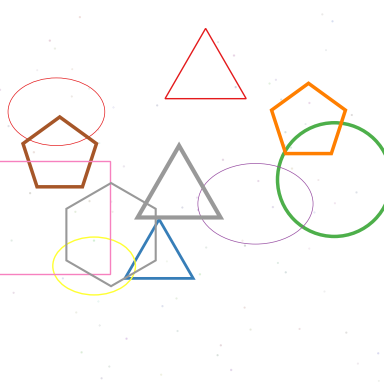[{"shape": "triangle", "thickness": 1, "radius": 0.61, "center": [0.534, 0.805]}, {"shape": "oval", "thickness": 0.5, "radius": 0.63, "center": [0.147, 0.71]}, {"shape": "triangle", "thickness": 2, "radius": 0.51, "center": [0.413, 0.328]}, {"shape": "circle", "thickness": 2.5, "radius": 0.74, "center": [0.868, 0.533]}, {"shape": "oval", "thickness": 0.5, "radius": 0.75, "center": [0.664, 0.471]}, {"shape": "pentagon", "thickness": 2.5, "radius": 0.5, "center": [0.801, 0.683]}, {"shape": "oval", "thickness": 1, "radius": 0.54, "center": [0.244, 0.309]}, {"shape": "pentagon", "thickness": 2.5, "radius": 0.5, "center": [0.155, 0.596]}, {"shape": "square", "thickness": 1, "radius": 0.73, "center": [0.14, 0.436]}, {"shape": "hexagon", "thickness": 1.5, "radius": 0.67, "center": [0.288, 0.391]}, {"shape": "triangle", "thickness": 3, "radius": 0.62, "center": [0.465, 0.497]}]